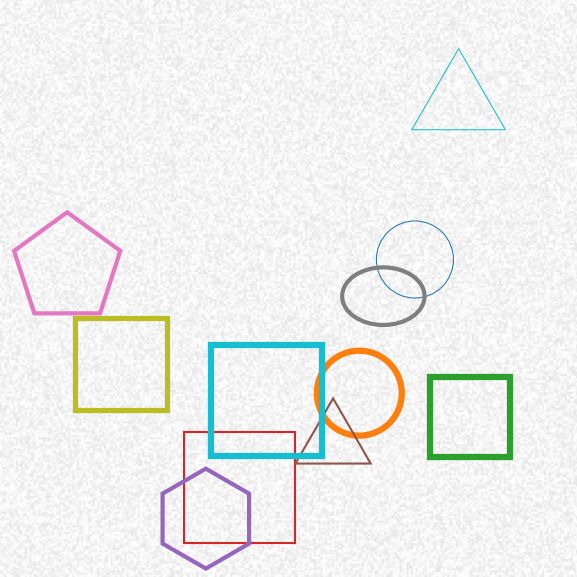[{"shape": "circle", "thickness": 0.5, "radius": 0.33, "center": [0.719, 0.55]}, {"shape": "circle", "thickness": 3, "radius": 0.37, "center": [0.622, 0.318]}, {"shape": "square", "thickness": 3, "radius": 0.35, "center": [0.814, 0.277]}, {"shape": "square", "thickness": 1, "radius": 0.48, "center": [0.414, 0.155]}, {"shape": "hexagon", "thickness": 2, "radius": 0.43, "center": [0.356, 0.101]}, {"shape": "triangle", "thickness": 1, "radius": 0.38, "center": [0.577, 0.234]}, {"shape": "pentagon", "thickness": 2, "radius": 0.48, "center": [0.116, 0.535]}, {"shape": "oval", "thickness": 2, "radius": 0.36, "center": [0.664, 0.486]}, {"shape": "square", "thickness": 2.5, "radius": 0.4, "center": [0.209, 0.369]}, {"shape": "square", "thickness": 3, "radius": 0.48, "center": [0.461, 0.306]}, {"shape": "triangle", "thickness": 0.5, "radius": 0.47, "center": [0.794, 0.821]}]